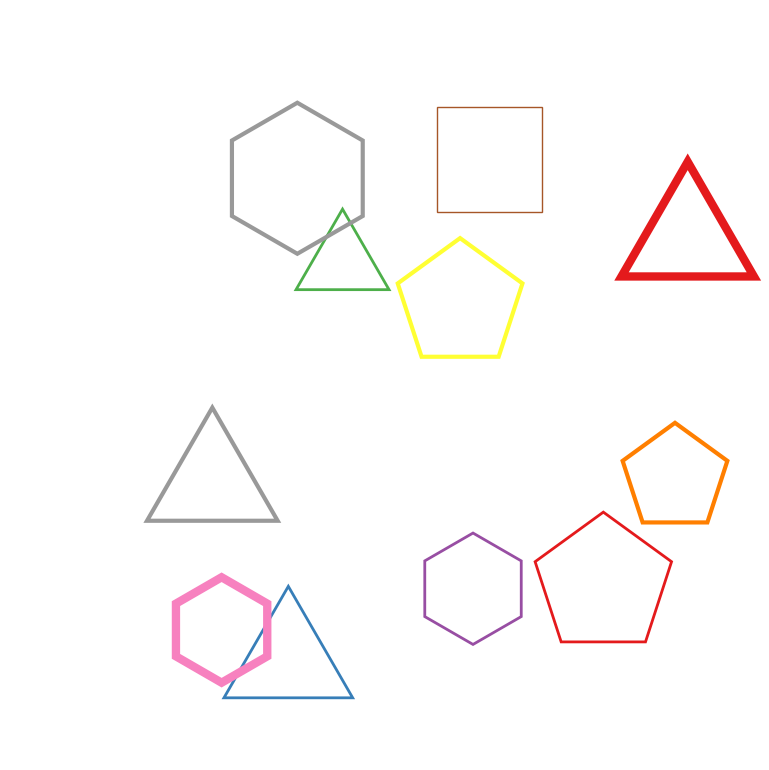[{"shape": "triangle", "thickness": 3, "radius": 0.5, "center": [0.893, 0.691]}, {"shape": "pentagon", "thickness": 1, "radius": 0.47, "center": [0.784, 0.242]}, {"shape": "triangle", "thickness": 1, "radius": 0.48, "center": [0.374, 0.142]}, {"shape": "triangle", "thickness": 1, "radius": 0.35, "center": [0.445, 0.659]}, {"shape": "hexagon", "thickness": 1, "radius": 0.36, "center": [0.614, 0.235]}, {"shape": "pentagon", "thickness": 1.5, "radius": 0.36, "center": [0.877, 0.379]}, {"shape": "pentagon", "thickness": 1.5, "radius": 0.43, "center": [0.598, 0.606]}, {"shape": "square", "thickness": 0.5, "radius": 0.34, "center": [0.636, 0.793]}, {"shape": "hexagon", "thickness": 3, "radius": 0.34, "center": [0.288, 0.182]}, {"shape": "triangle", "thickness": 1.5, "radius": 0.49, "center": [0.276, 0.373]}, {"shape": "hexagon", "thickness": 1.5, "radius": 0.49, "center": [0.386, 0.768]}]